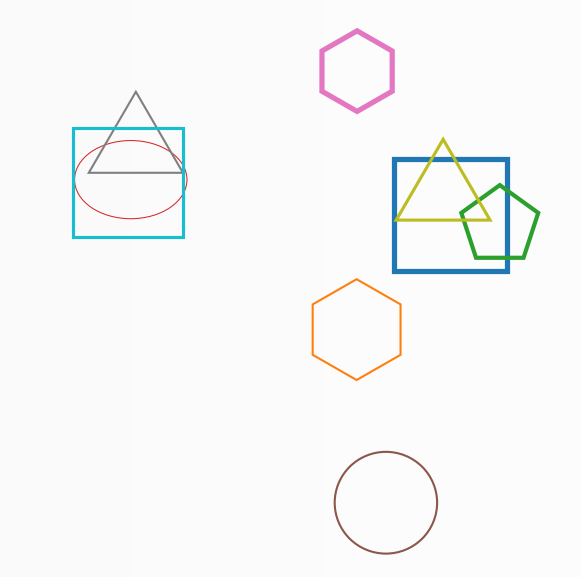[{"shape": "square", "thickness": 2.5, "radius": 0.48, "center": [0.775, 0.627]}, {"shape": "hexagon", "thickness": 1, "radius": 0.44, "center": [0.614, 0.428]}, {"shape": "pentagon", "thickness": 2, "radius": 0.35, "center": [0.86, 0.609]}, {"shape": "oval", "thickness": 0.5, "radius": 0.48, "center": [0.225, 0.688]}, {"shape": "circle", "thickness": 1, "radius": 0.44, "center": [0.664, 0.129]}, {"shape": "hexagon", "thickness": 2.5, "radius": 0.35, "center": [0.614, 0.876]}, {"shape": "triangle", "thickness": 1, "radius": 0.47, "center": [0.234, 0.747]}, {"shape": "triangle", "thickness": 1.5, "radius": 0.47, "center": [0.762, 0.665]}, {"shape": "square", "thickness": 1.5, "radius": 0.47, "center": [0.22, 0.684]}]